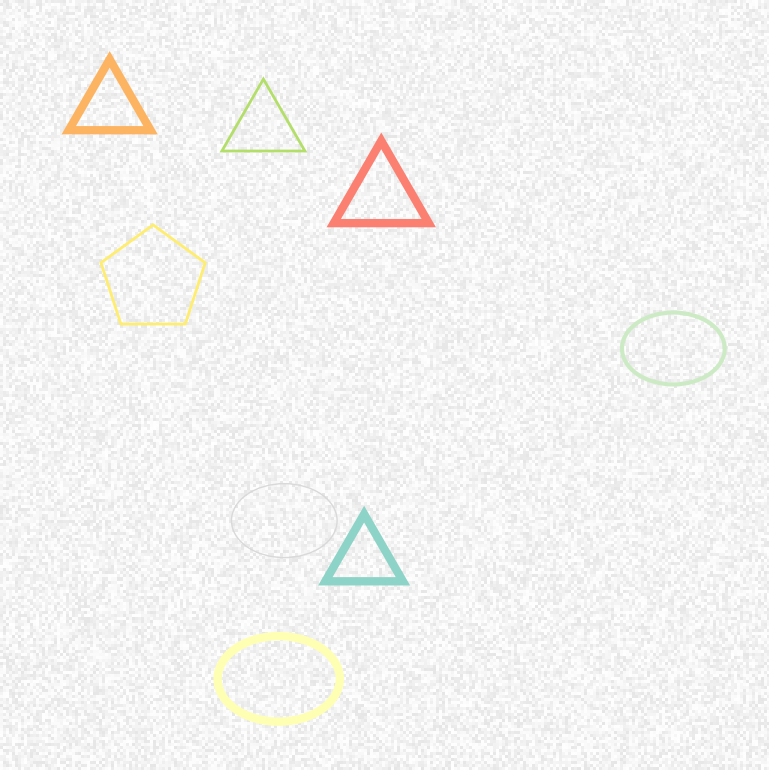[{"shape": "triangle", "thickness": 3, "radius": 0.29, "center": [0.473, 0.274]}, {"shape": "oval", "thickness": 3, "radius": 0.4, "center": [0.362, 0.118]}, {"shape": "triangle", "thickness": 3, "radius": 0.36, "center": [0.495, 0.746]}, {"shape": "triangle", "thickness": 3, "radius": 0.31, "center": [0.142, 0.862]}, {"shape": "triangle", "thickness": 1, "radius": 0.31, "center": [0.342, 0.835]}, {"shape": "oval", "thickness": 0.5, "radius": 0.34, "center": [0.369, 0.324]}, {"shape": "oval", "thickness": 1.5, "radius": 0.33, "center": [0.874, 0.547]}, {"shape": "pentagon", "thickness": 1, "radius": 0.36, "center": [0.199, 0.637]}]